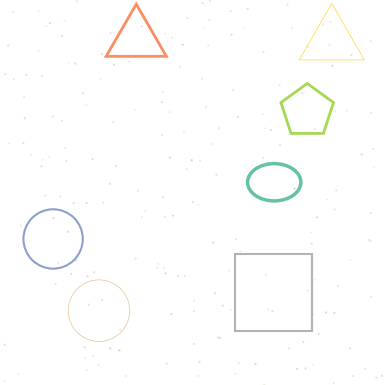[{"shape": "oval", "thickness": 2.5, "radius": 0.35, "center": [0.712, 0.527]}, {"shape": "triangle", "thickness": 2, "radius": 0.45, "center": [0.354, 0.899]}, {"shape": "circle", "thickness": 1.5, "radius": 0.39, "center": [0.138, 0.379]}, {"shape": "pentagon", "thickness": 2, "radius": 0.36, "center": [0.798, 0.711]}, {"shape": "triangle", "thickness": 0.5, "radius": 0.49, "center": [0.862, 0.893]}, {"shape": "circle", "thickness": 0.5, "radius": 0.4, "center": [0.257, 0.193]}, {"shape": "square", "thickness": 1.5, "radius": 0.5, "center": [0.71, 0.24]}]